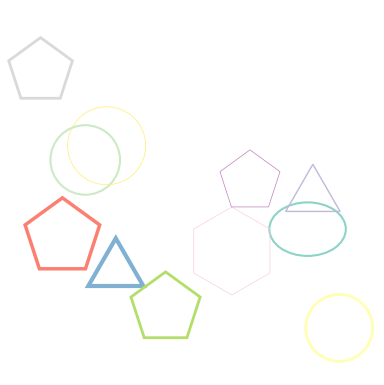[{"shape": "oval", "thickness": 1.5, "radius": 0.5, "center": [0.799, 0.405]}, {"shape": "circle", "thickness": 2, "radius": 0.43, "center": [0.881, 0.148]}, {"shape": "triangle", "thickness": 1, "radius": 0.41, "center": [0.813, 0.492]}, {"shape": "pentagon", "thickness": 2.5, "radius": 0.51, "center": [0.162, 0.384]}, {"shape": "triangle", "thickness": 3, "radius": 0.41, "center": [0.301, 0.298]}, {"shape": "pentagon", "thickness": 2, "radius": 0.47, "center": [0.43, 0.199]}, {"shape": "hexagon", "thickness": 0.5, "radius": 0.57, "center": [0.602, 0.348]}, {"shape": "pentagon", "thickness": 2, "radius": 0.44, "center": [0.105, 0.815]}, {"shape": "pentagon", "thickness": 0.5, "radius": 0.41, "center": [0.649, 0.529]}, {"shape": "circle", "thickness": 1.5, "radius": 0.45, "center": [0.221, 0.585]}, {"shape": "circle", "thickness": 0.5, "radius": 0.51, "center": [0.277, 0.621]}]